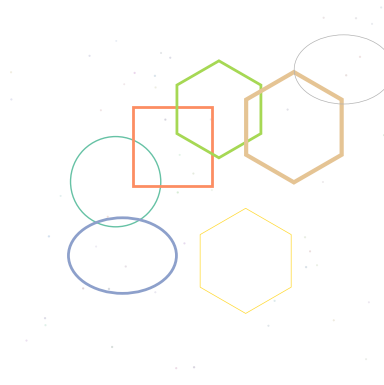[{"shape": "circle", "thickness": 1, "radius": 0.59, "center": [0.3, 0.528]}, {"shape": "square", "thickness": 2, "radius": 0.52, "center": [0.448, 0.619]}, {"shape": "oval", "thickness": 2, "radius": 0.7, "center": [0.318, 0.336]}, {"shape": "hexagon", "thickness": 2, "radius": 0.63, "center": [0.569, 0.716]}, {"shape": "hexagon", "thickness": 0.5, "radius": 0.68, "center": [0.638, 0.322]}, {"shape": "hexagon", "thickness": 3, "radius": 0.72, "center": [0.763, 0.67]}, {"shape": "oval", "thickness": 0.5, "radius": 0.64, "center": [0.893, 0.82]}]